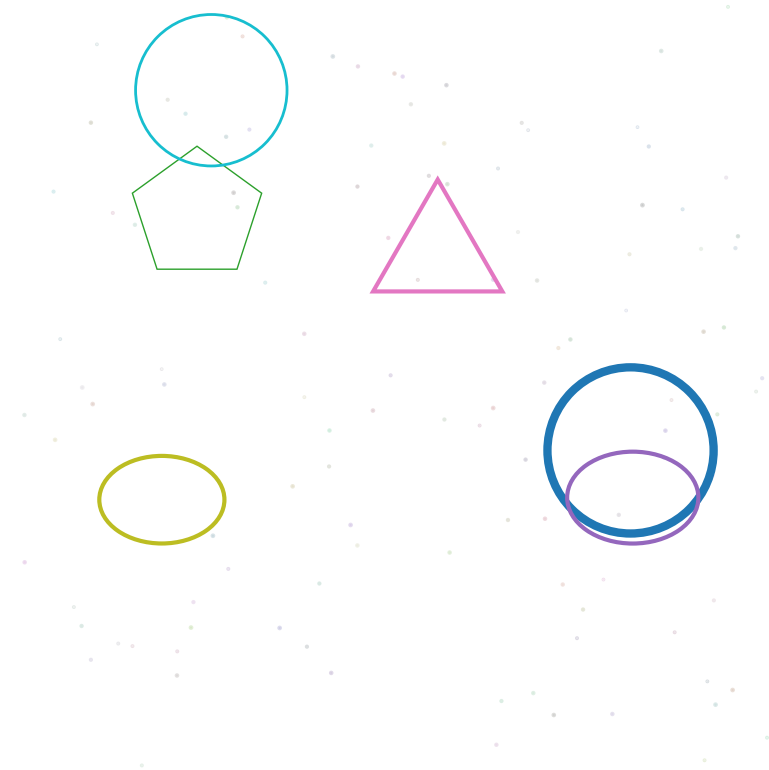[{"shape": "circle", "thickness": 3, "radius": 0.54, "center": [0.819, 0.415]}, {"shape": "pentagon", "thickness": 0.5, "radius": 0.44, "center": [0.256, 0.722]}, {"shape": "oval", "thickness": 1.5, "radius": 0.43, "center": [0.822, 0.354]}, {"shape": "triangle", "thickness": 1.5, "radius": 0.48, "center": [0.568, 0.67]}, {"shape": "oval", "thickness": 1.5, "radius": 0.41, "center": [0.21, 0.351]}, {"shape": "circle", "thickness": 1, "radius": 0.49, "center": [0.274, 0.883]}]